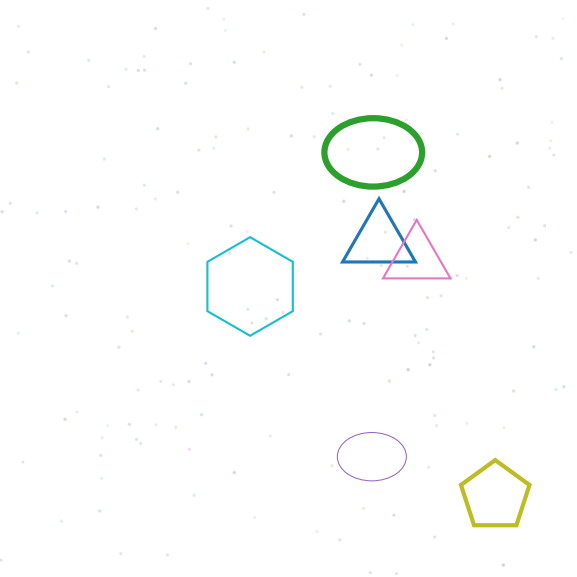[{"shape": "triangle", "thickness": 1.5, "radius": 0.36, "center": [0.656, 0.582]}, {"shape": "oval", "thickness": 3, "radius": 0.42, "center": [0.646, 0.735]}, {"shape": "oval", "thickness": 0.5, "radius": 0.3, "center": [0.644, 0.208]}, {"shape": "triangle", "thickness": 1, "radius": 0.34, "center": [0.722, 0.551]}, {"shape": "pentagon", "thickness": 2, "radius": 0.31, "center": [0.858, 0.14]}, {"shape": "hexagon", "thickness": 1, "radius": 0.43, "center": [0.433, 0.503]}]